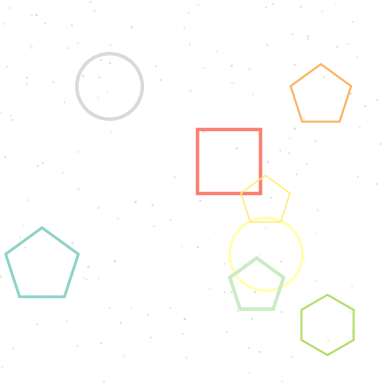[{"shape": "pentagon", "thickness": 2, "radius": 0.5, "center": [0.109, 0.309]}, {"shape": "circle", "thickness": 2, "radius": 0.47, "center": [0.691, 0.339]}, {"shape": "square", "thickness": 2.5, "radius": 0.41, "center": [0.593, 0.582]}, {"shape": "pentagon", "thickness": 1.5, "radius": 0.41, "center": [0.833, 0.751]}, {"shape": "hexagon", "thickness": 1.5, "radius": 0.39, "center": [0.851, 0.156]}, {"shape": "circle", "thickness": 2.5, "radius": 0.43, "center": [0.285, 0.776]}, {"shape": "pentagon", "thickness": 2.5, "radius": 0.37, "center": [0.667, 0.257]}, {"shape": "pentagon", "thickness": 1, "radius": 0.34, "center": [0.689, 0.478]}]